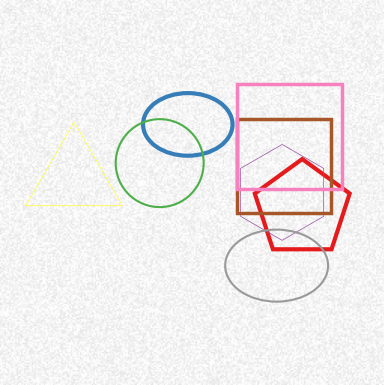[{"shape": "pentagon", "thickness": 3, "radius": 0.65, "center": [0.785, 0.457]}, {"shape": "oval", "thickness": 3, "radius": 0.58, "center": [0.488, 0.677]}, {"shape": "circle", "thickness": 1.5, "radius": 0.57, "center": [0.415, 0.576]}, {"shape": "hexagon", "thickness": 0.5, "radius": 0.62, "center": [0.733, 0.5]}, {"shape": "triangle", "thickness": 0.5, "radius": 0.72, "center": [0.192, 0.538]}, {"shape": "square", "thickness": 2.5, "radius": 0.61, "center": [0.737, 0.569]}, {"shape": "square", "thickness": 2.5, "radius": 0.68, "center": [0.751, 0.646]}, {"shape": "oval", "thickness": 1.5, "radius": 0.67, "center": [0.719, 0.31]}]